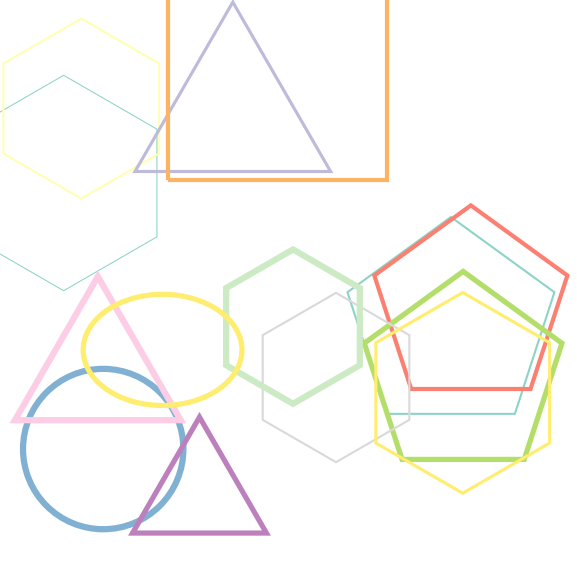[{"shape": "pentagon", "thickness": 1, "radius": 0.94, "center": [0.781, 0.435]}, {"shape": "hexagon", "thickness": 0.5, "radius": 0.93, "center": [0.11, 0.682]}, {"shape": "hexagon", "thickness": 1, "radius": 0.78, "center": [0.141, 0.811]}, {"shape": "triangle", "thickness": 1.5, "radius": 0.98, "center": [0.403, 0.8]}, {"shape": "pentagon", "thickness": 2, "radius": 0.88, "center": [0.815, 0.468]}, {"shape": "circle", "thickness": 3, "radius": 0.69, "center": [0.179, 0.222]}, {"shape": "square", "thickness": 2, "radius": 0.95, "center": [0.48, 0.877]}, {"shape": "pentagon", "thickness": 2.5, "radius": 0.9, "center": [0.802, 0.349]}, {"shape": "triangle", "thickness": 3, "radius": 0.83, "center": [0.169, 0.354]}, {"shape": "hexagon", "thickness": 1, "radius": 0.73, "center": [0.582, 0.345]}, {"shape": "triangle", "thickness": 2.5, "radius": 0.67, "center": [0.345, 0.143]}, {"shape": "hexagon", "thickness": 3, "radius": 0.67, "center": [0.507, 0.434]}, {"shape": "oval", "thickness": 2.5, "radius": 0.69, "center": [0.281, 0.393]}, {"shape": "hexagon", "thickness": 1.5, "radius": 0.87, "center": [0.801, 0.319]}]